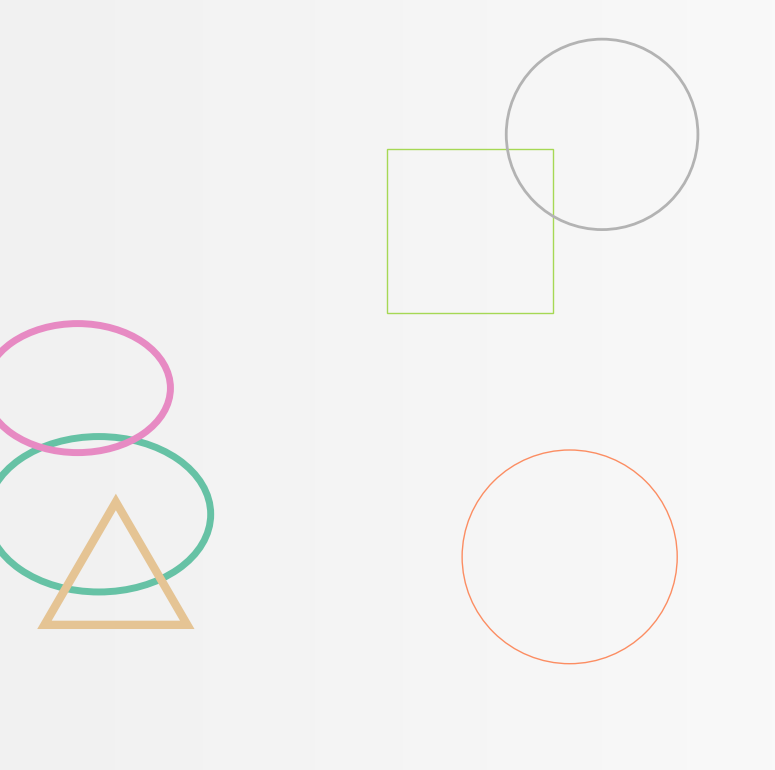[{"shape": "oval", "thickness": 2.5, "radius": 0.72, "center": [0.128, 0.332]}, {"shape": "circle", "thickness": 0.5, "radius": 0.69, "center": [0.735, 0.277]}, {"shape": "oval", "thickness": 2.5, "radius": 0.6, "center": [0.1, 0.496]}, {"shape": "square", "thickness": 0.5, "radius": 0.53, "center": [0.606, 0.7]}, {"shape": "triangle", "thickness": 3, "radius": 0.53, "center": [0.149, 0.242]}, {"shape": "circle", "thickness": 1, "radius": 0.62, "center": [0.777, 0.825]}]